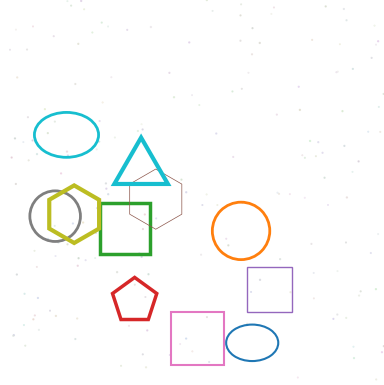[{"shape": "oval", "thickness": 1.5, "radius": 0.34, "center": [0.655, 0.11]}, {"shape": "circle", "thickness": 2, "radius": 0.37, "center": [0.626, 0.4]}, {"shape": "square", "thickness": 2.5, "radius": 0.33, "center": [0.325, 0.406]}, {"shape": "pentagon", "thickness": 2.5, "radius": 0.3, "center": [0.35, 0.219]}, {"shape": "square", "thickness": 1, "radius": 0.29, "center": [0.701, 0.248]}, {"shape": "hexagon", "thickness": 0.5, "radius": 0.39, "center": [0.405, 0.483]}, {"shape": "square", "thickness": 1.5, "radius": 0.35, "center": [0.513, 0.122]}, {"shape": "circle", "thickness": 2, "radius": 0.33, "center": [0.143, 0.439]}, {"shape": "hexagon", "thickness": 3, "radius": 0.37, "center": [0.193, 0.444]}, {"shape": "oval", "thickness": 2, "radius": 0.42, "center": [0.173, 0.65]}, {"shape": "triangle", "thickness": 3, "radius": 0.4, "center": [0.366, 0.562]}]